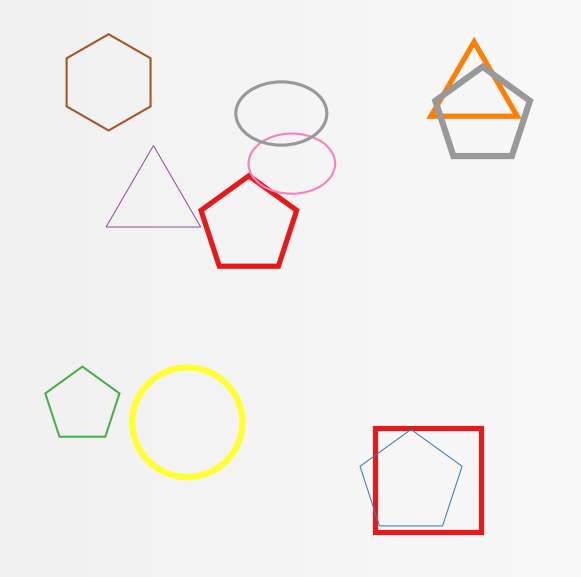[{"shape": "pentagon", "thickness": 2.5, "radius": 0.43, "center": [0.428, 0.608]}, {"shape": "square", "thickness": 2.5, "radius": 0.45, "center": [0.736, 0.168]}, {"shape": "pentagon", "thickness": 0.5, "radius": 0.46, "center": [0.707, 0.163]}, {"shape": "pentagon", "thickness": 1, "radius": 0.34, "center": [0.142, 0.297]}, {"shape": "triangle", "thickness": 0.5, "radius": 0.47, "center": [0.264, 0.653]}, {"shape": "triangle", "thickness": 2.5, "radius": 0.43, "center": [0.816, 0.841]}, {"shape": "circle", "thickness": 3, "radius": 0.47, "center": [0.322, 0.268]}, {"shape": "hexagon", "thickness": 1, "radius": 0.42, "center": [0.187, 0.857]}, {"shape": "oval", "thickness": 1, "radius": 0.37, "center": [0.502, 0.716]}, {"shape": "pentagon", "thickness": 3, "radius": 0.43, "center": [0.83, 0.798]}, {"shape": "oval", "thickness": 1.5, "radius": 0.39, "center": [0.484, 0.803]}]